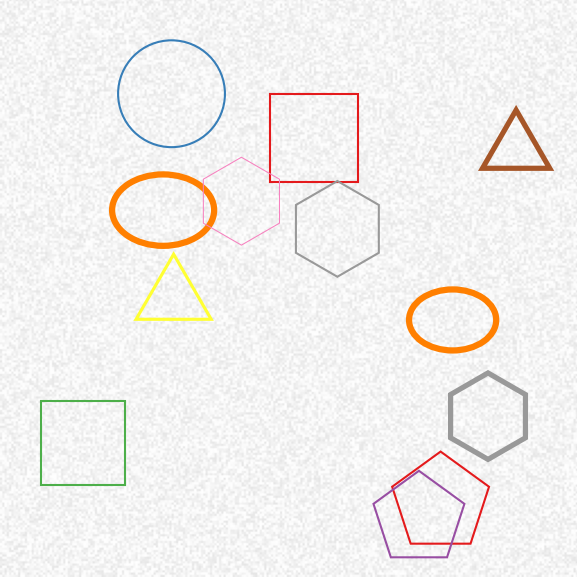[{"shape": "pentagon", "thickness": 1, "radius": 0.44, "center": [0.763, 0.129]}, {"shape": "square", "thickness": 1, "radius": 0.38, "center": [0.543, 0.76]}, {"shape": "circle", "thickness": 1, "radius": 0.46, "center": [0.297, 0.837]}, {"shape": "square", "thickness": 1, "radius": 0.36, "center": [0.143, 0.233]}, {"shape": "pentagon", "thickness": 1, "radius": 0.41, "center": [0.725, 0.101]}, {"shape": "oval", "thickness": 3, "radius": 0.44, "center": [0.282, 0.635]}, {"shape": "oval", "thickness": 3, "radius": 0.38, "center": [0.784, 0.445]}, {"shape": "triangle", "thickness": 1.5, "radius": 0.38, "center": [0.301, 0.484]}, {"shape": "triangle", "thickness": 2.5, "radius": 0.34, "center": [0.894, 0.741]}, {"shape": "hexagon", "thickness": 0.5, "radius": 0.38, "center": [0.418, 0.651]}, {"shape": "hexagon", "thickness": 1, "radius": 0.41, "center": [0.584, 0.603]}, {"shape": "hexagon", "thickness": 2.5, "radius": 0.37, "center": [0.845, 0.278]}]